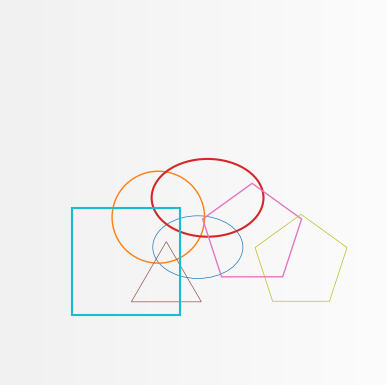[{"shape": "oval", "thickness": 0.5, "radius": 0.58, "center": [0.511, 0.358]}, {"shape": "circle", "thickness": 1, "radius": 0.6, "center": [0.409, 0.436]}, {"shape": "oval", "thickness": 1.5, "radius": 0.72, "center": [0.536, 0.486]}, {"shape": "triangle", "thickness": 0.5, "radius": 0.52, "center": [0.429, 0.268]}, {"shape": "pentagon", "thickness": 1, "radius": 0.67, "center": [0.651, 0.39]}, {"shape": "pentagon", "thickness": 0.5, "radius": 0.62, "center": [0.777, 0.319]}, {"shape": "square", "thickness": 1.5, "radius": 0.7, "center": [0.325, 0.321]}]